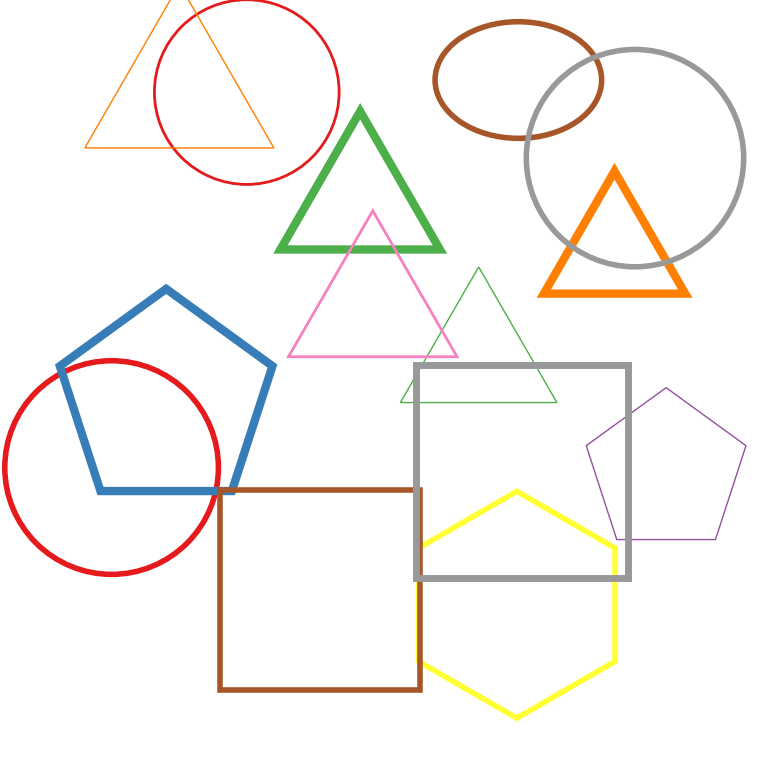[{"shape": "circle", "thickness": 1, "radius": 0.6, "center": [0.32, 0.88]}, {"shape": "circle", "thickness": 2, "radius": 0.69, "center": [0.145, 0.393]}, {"shape": "pentagon", "thickness": 3, "radius": 0.73, "center": [0.216, 0.48]}, {"shape": "triangle", "thickness": 3, "radius": 0.6, "center": [0.468, 0.736]}, {"shape": "triangle", "thickness": 0.5, "radius": 0.59, "center": [0.622, 0.536]}, {"shape": "pentagon", "thickness": 0.5, "radius": 0.55, "center": [0.865, 0.387]}, {"shape": "triangle", "thickness": 3, "radius": 0.53, "center": [0.798, 0.672]}, {"shape": "triangle", "thickness": 0.5, "radius": 0.71, "center": [0.233, 0.879]}, {"shape": "hexagon", "thickness": 2, "radius": 0.74, "center": [0.671, 0.215]}, {"shape": "square", "thickness": 2, "radius": 0.65, "center": [0.415, 0.234]}, {"shape": "oval", "thickness": 2, "radius": 0.54, "center": [0.673, 0.896]}, {"shape": "triangle", "thickness": 1, "radius": 0.63, "center": [0.484, 0.6]}, {"shape": "square", "thickness": 2.5, "radius": 0.69, "center": [0.678, 0.388]}, {"shape": "circle", "thickness": 2, "radius": 0.71, "center": [0.825, 0.795]}]